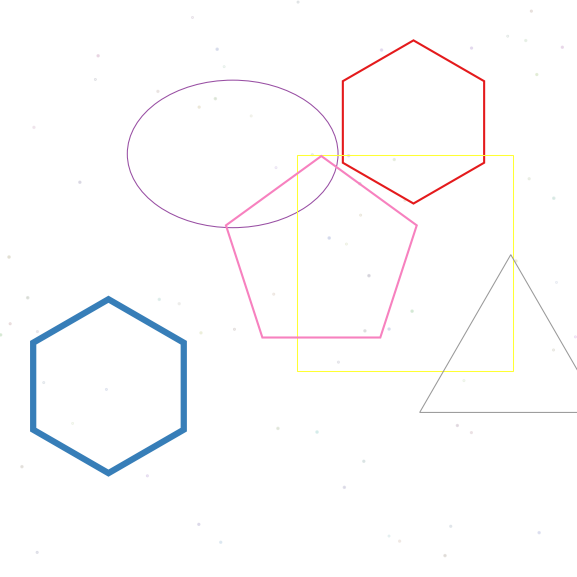[{"shape": "hexagon", "thickness": 1, "radius": 0.71, "center": [0.716, 0.788]}, {"shape": "hexagon", "thickness": 3, "radius": 0.75, "center": [0.188, 0.33]}, {"shape": "oval", "thickness": 0.5, "radius": 0.91, "center": [0.403, 0.733]}, {"shape": "square", "thickness": 0.5, "radius": 0.93, "center": [0.701, 0.544]}, {"shape": "pentagon", "thickness": 1, "radius": 0.87, "center": [0.556, 0.555]}, {"shape": "triangle", "thickness": 0.5, "radius": 0.91, "center": [0.884, 0.376]}]